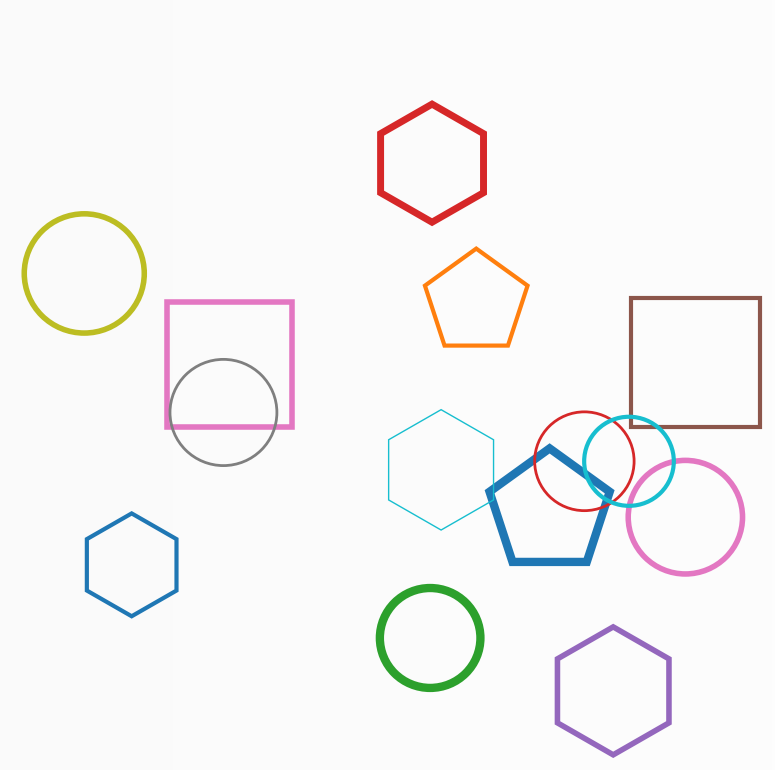[{"shape": "hexagon", "thickness": 1.5, "radius": 0.33, "center": [0.17, 0.266]}, {"shape": "pentagon", "thickness": 3, "radius": 0.41, "center": [0.709, 0.336]}, {"shape": "pentagon", "thickness": 1.5, "radius": 0.35, "center": [0.615, 0.608]}, {"shape": "circle", "thickness": 3, "radius": 0.32, "center": [0.555, 0.171]}, {"shape": "circle", "thickness": 1, "radius": 0.32, "center": [0.754, 0.401]}, {"shape": "hexagon", "thickness": 2.5, "radius": 0.38, "center": [0.557, 0.788]}, {"shape": "hexagon", "thickness": 2, "radius": 0.42, "center": [0.791, 0.103]}, {"shape": "square", "thickness": 1.5, "radius": 0.42, "center": [0.898, 0.529]}, {"shape": "square", "thickness": 2, "radius": 0.41, "center": [0.296, 0.526]}, {"shape": "circle", "thickness": 2, "radius": 0.37, "center": [0.884, 0.328]}, {"shape": "circle", "thickness": 1, "radius": 0.34, "center": [0.288, 0.464]}, {"shape": "circle", "thickness": 2, "radius": 0.39, "center": [0.109, 0.645]}, {"shape": "hexagon", "thickness": 0.5, "radius": 0.39, "center": [0.569, 0.39]}, {"shape": "circle", "thickness": 1.5, "radius": 0.29, "center": [0.812, 0.401]}]